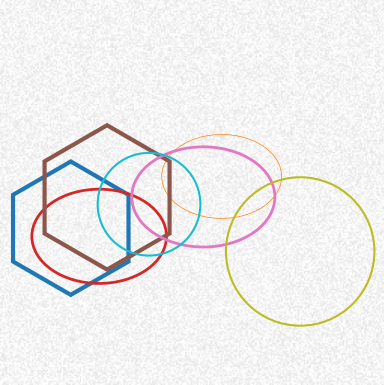[{"shape": "hexagon", "thickness": 3, "radius": 0.87, "center": [0.184, 0.407]}, {"shape": "oval", "thickness": 0.5, "radius": 0.78, "center": [0.576, 0.542]}, {"shape": "oval", "thickness": 2, "radius": 0.87, "center": [0.258, 0.386]}, {"shape": "hexagon", "thickness": 3, "radius": 0.94, "center": [0.278, 0.487]}, {"shape": "oval", "thickness": 2, "radius": 0.93, "center": [0.528, 0.489]}, {"shape": "circle", "thickness": 1.5, "radius": 0.96, "center": [0.78, 0.347]}, {"shape": "circle", "thickness": 1.5, "radius": 0.67, "center": [0.387, 0.47]}]